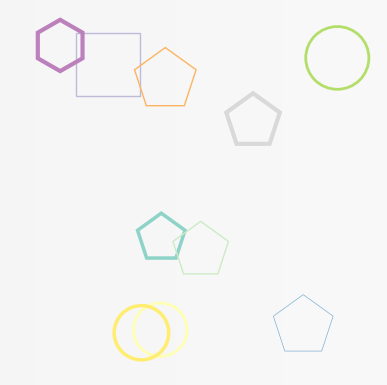[{"shape": "pentagon", "thickness": 2.5, "radius": 0.32, "center": [0.416, 0.382]}, {"shape": "circle", "thickness": 2, "radius": 0.35, "center": [0.414, 0.144]}, {"shape": "square", "thickness": 1, "radius": 0.41, "center": [0.278, 0.833]}, {"shape": "pentagon", "thickness": 0.5, "radius": 0.41, "center": [0.783, 0.154]}, {"shape": "pentagon", "thickness": 1, "radius": 0.42, "center": [0.427, 0.793]}, {"shape": "circle", "thickness": 2, "radius": 0.41, "center": [0.87, 0.85]}, {"shape": "pentagon", "thickness": 3, "radius": 0.36, "center": [0.653, 0.685]}, {"shape": "hexagon", "thickness": 3, "radius": 0.33, "center": [0.155, 0.882]}, {"shape": "pentagon", "thickness": 1, "radius": 0.38, "center": [0.518, 0.35]}, {"shape": "circle", "thickness": 2.5, "radius": 0.35, "center": [0.365, 0.136]}]